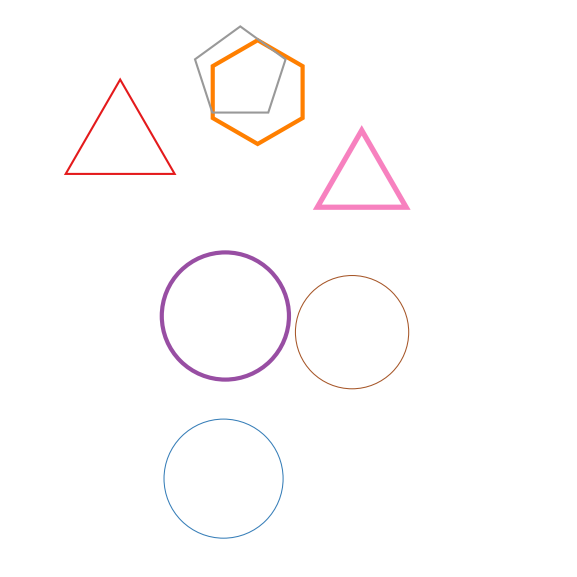[{"shape": "triangle", "thickness": 1, "radius": 0.54, "center": [0.208, 0.752]}, {"shape": "circle", "thickness": 0.5, "radius": 0.52, "center": [0.387, 0.17]}, {"shape": "circle", "thickness": 2, "radius": 0.55, "center": [0.39, 0.452]}, {"shape": "hexagon", "thickness": 2, "radius": 0.45, "center": [0.446, 0.84]}, {"shape": "circle", "thickness": 0.5, "radius": 0.49, "center": [0.61, 0.424]}, {"shape": "triangle", "thickness": 2.5, "radius": 0.44, "center": [0.626, 0.685]}, {"shape": "pentagon", "thickness": 1, "radius": 0.41, "center": [0.416, 0.871]}]